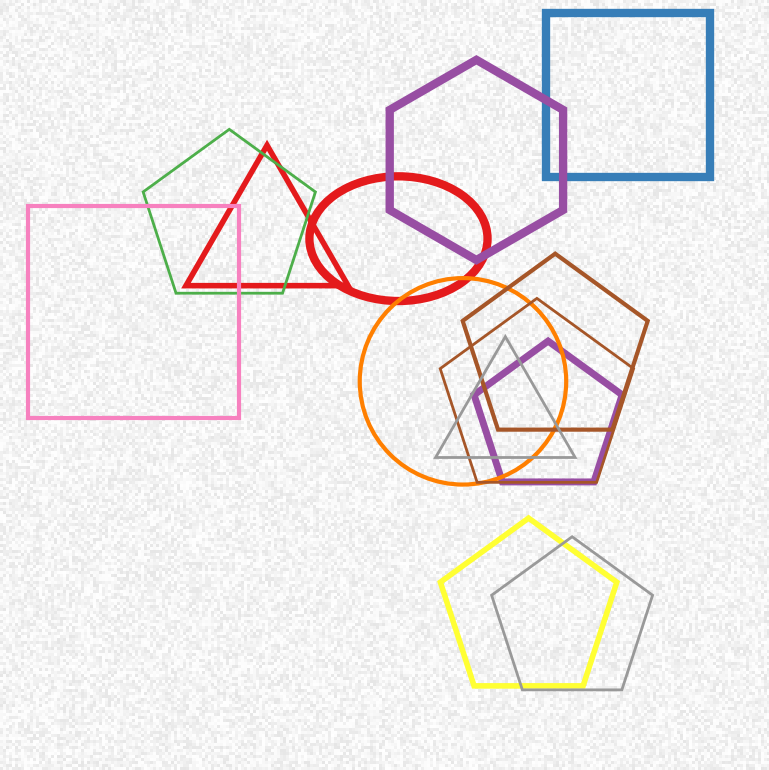[{"shape": "oval", "thickness": 3, "radius": 0.58, "center": [0.518, 0.69]}, {"shape": "triangle", "thickness": 2, "radius": 0.61, "center": [0.347, 0.69]}, {"shape": "square", "thickness": 3, "radius": 0.53, "center": [0.815, 0.877]}, {"shape": "pentagon", "thickness": 1, "radius": 0.59, "center": [0.298, 0.714]}, {"shape": "hexagon", "thickness": 3, "radius": 0.65, "center": [0.619, 0.792]}, {"shape": "pentagon", "thickness": 2.5, "radius": 0.51, "center": [0.712, 0.456]}, {"shape": "circle", "thickness": 1.5, "radius": 0.67, "center": [0.601, 0.505]}, {"shape": "pentagon", "thickness": 2, "radius": 0.6, "center": [0.686, 0.207]}, {"shape": "pentagon", "thickness": 1, "radius": 0.66, "center": [0.697, 0.48]}, {"shape": "pentagon", "thickness": 1.5, "radius": 0.63, "center": [0.721, 0.544]}, {"shape": "square", "thickness": 1.5, "radius": 0.69, "center": [0.173, 0.595]}, {"shape": "triangle", "thickness": 1, "radius": 0.52, "center": [0.656, 0.458]}, {"shape": "pentagon", "thickness": 1, "radius": 0.55, "center": [0.743, 0.193]}]